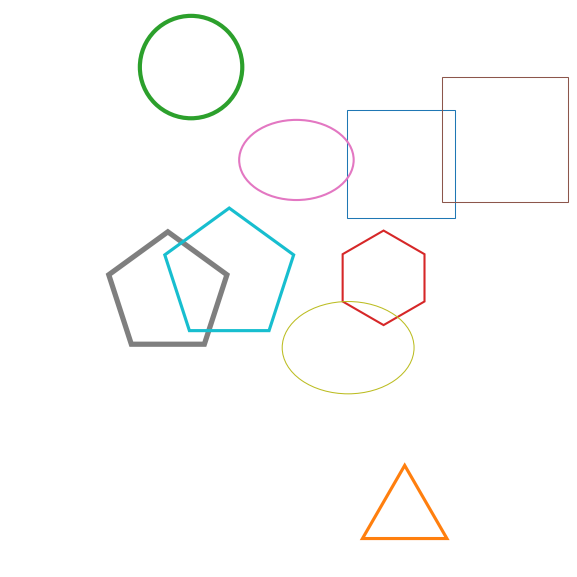[{"shape": "square", "thickness": 0.5, "radius": 0.47, "center": [0.694, 0.715]}, {"shape": "triangle", "thickness": 1.5, "radius": 0.42, "center": [0.701, 0.109]}, {"shape": "circle", "thickness": 2, "radius": 0.44, "center": [0.331, 0.883]}, {"shape": "hexagon", "thickness": 1, "radius": 0.41, "center": [0.664, 0.518]}, {"shape": "square", "thickness": 0.5, "radius": 0.54, "center": [0.874, 0.757]}, {"shape": "oval", "thickness": 1, "radius": 0.5, "center": [0.513, 0.722]}, {"shape": "pentagon", "thickness": 2.5, "radius": 0.54, "center": [0.291, 0.49]}, {"shape": "oval", "thickness": 0.5, "radius": 0.57, "center": [0.603, 0.397]}, {"shape": "pentagon", "thickness": 1.5, "radius": 0.59, "center": [0.397, 0.522]}]